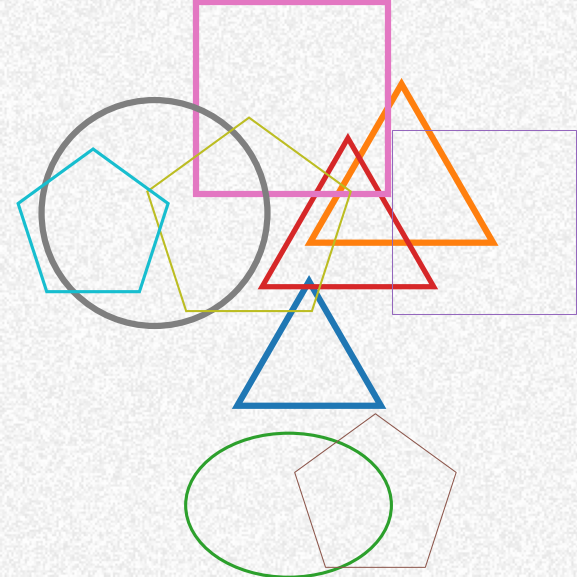[{"shape": "triangle", "thickness": 3, "radius": 0.72, "center": [0.535, 0.368]}, {"shape": "triangle", "thickness": 3, "radius": 0.92, "center": [0.695, 0.67]}, {"shape": "oval", "thickness": 1.5, "radius": 0.89, "center": [0.5, 0.124]}, {"shape": "triangle", "thickness": 2.5, "radius": 0.86, "center": [0.602, 0.588]}, {"shape": "square", "thickness": 0.5, "radius": 0.8, "center": [0.838, 0.614]}, {"shape": "pentagon", "thickness": 0.5, "radius": 0.74, "center": [0.65, 0.136]}, {"shape": "square", "thickness": 3, "radius": 0.83, "center": [0.506, 0.829]}, {"shape": "circle", "thickness": 3, "radius": 0.98, "center": [0.268, 0.63]}, {"shape": "pentagon", "thickness": 1, "radius": 0.93, "center": [0.431, 0.61]}, {"shape": "pentagon", "thickness": 1.5, "radius": 0.68, "center": [0.161, 0.605]}]